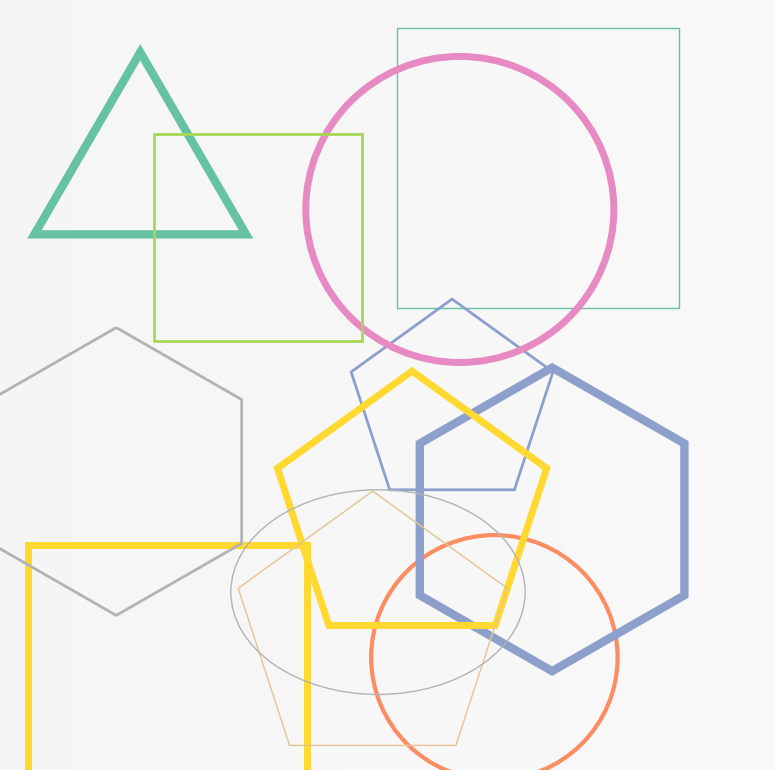[{"shape": "square", "thickness": 0.5, "radius": 0.91, "center": [0.694, 0.782]}, {"shape": "triangle", "thickness": 3, "radius": 0.79, "center": [0.181, 0.774]}, {"shape": "circle", "thickness": 1.5, "radius": 0.8, "center": [0.638, 0.146]}, {"shape": "hexagon", "thickness": 3, "radius": 0.99, "center": [0.712, 0.325]}, {"shape": "pentagon", "thickness": 1, "radius": 0.68, "center": [0.583, 0.475]}, {"shape": "circle", "thickness": 2.5, "radius": 0.99, "center": [0.593, 0.728]}, {"shape": "square", "thickness": 1, "radius": 0.67, "center": [0.333, 0.692]}, {"shape": "square", "thickness": 2.5, "radius": 0.9, "center": [0.216, 0.112]}, {"shape": "pentagon", "thickness": 2.5, "radius": 0.91, "center": [0.532, 0.335]}, {"shape": "pentagon", "thickness": 0.5, "radius": 0.91, "center": [0.481, 0.18]}, {"shape": "oval", "thickness": 0.5, "radius": 0.95, "center": [0.488, 0.231]}, {"shape": "hexagon", "thickness": 1, "radius": 0.93, "center": [0.15, 0.388]}]